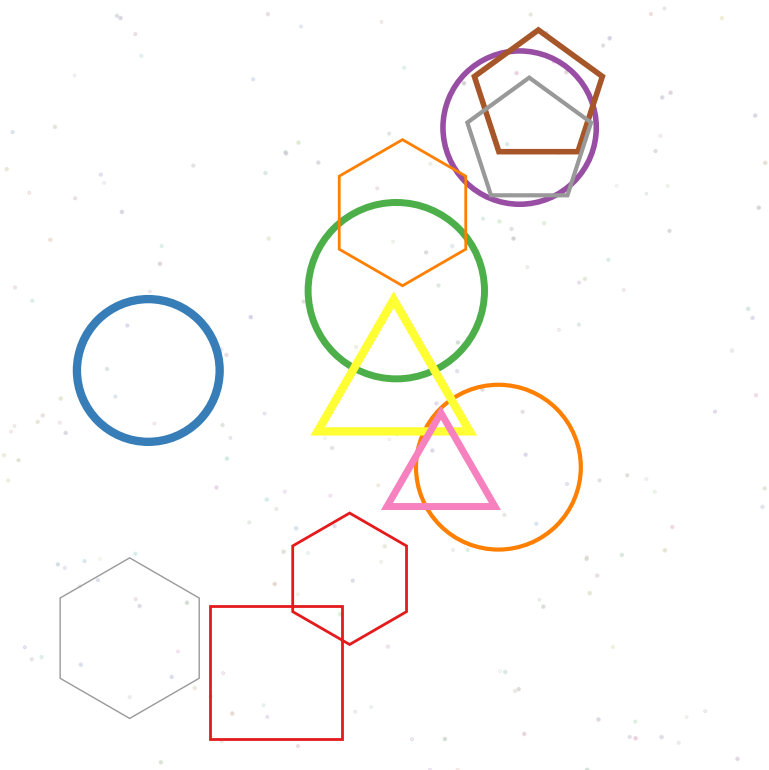[{"shape": "square", "thickness": 1, "radius": 0.43, "center": [0.358, 0.126]}, {"shape": "hexagon", "thickness": 1, "radius": 0.43, "center": [0.454, 0.248]}, {"shape": "circle", "thickness": 3, "radius": 0.46, "center": [0.193, 0.519]}, {"shape": "circle", "thickness": 2.5, "radius": 0.57, "center": [0.515, 0.623]}, {"shape": "circle", "thickness": 2, "radius": 0.5, "center": [0.675, 0.834]}, {"shape": "hexagon", "thickness": 1, "radius": 0.47, "center": [0.523, 0.724]}, {"shape": "circle", "thickness": 1.5, "radius": 0.54, "center": [0.647, 0.393]}, {"shape": "triangle", "thickness": 3, "radius": 0.57, "center": [0.511, 0.497]}, {"shape": "pentagon", "thickness": 2, "radius": 0.44, "center": [0.699, 0.874]}, {"shape": "triangle", "thickness": 2.5, "radius": 0.4, "center": [0.573, 0.383]}, {"shape": "pentagon", "thickness": 1.5, "radius": 0.42, "center": [0.687, 0.815]}, {"shape": "hexagon", "thickness": 0.5, "radius": 0.52, "center": [0.168, 0.171]}]